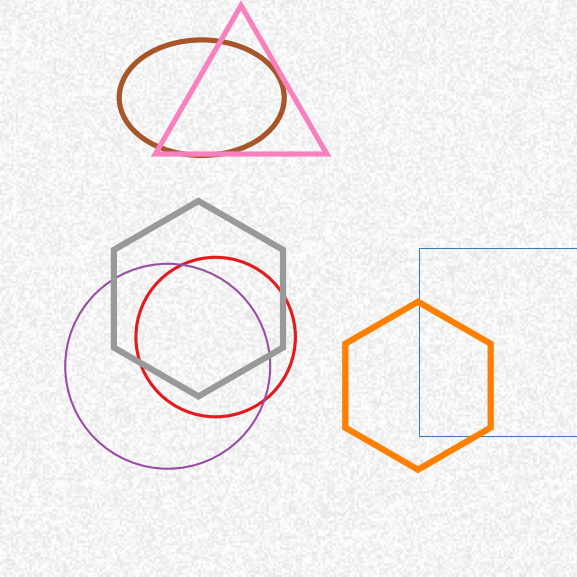[{"shape": "circle", "thickness": 1.5, "radius": 0.69, "center": [0.373, 0.415]}, {"shape": "square", "thickness": 0.5, "radius": 0.81, "center": [0.888, 0.407]}, {"shape": "circle", "thickness": 1, "radius": 0.89, "center": [0.29, 0.365]}, {"shape": "hexagon", "thickness": 3, "radius": 0.73, "center": [0.724, 0.331]}, {"shape": "oval", "thickness": 2.5, "radius": 0.71, "center": [0.349, 0.83]}, {"shape": "triangle", "thickness": 2.5, "radius": 0.86, "center": [0.417, 0.818]}, {"shape": "hexagon", "thickness": 3, "radius": 0.85, "center": [0.344, 0.482]}]